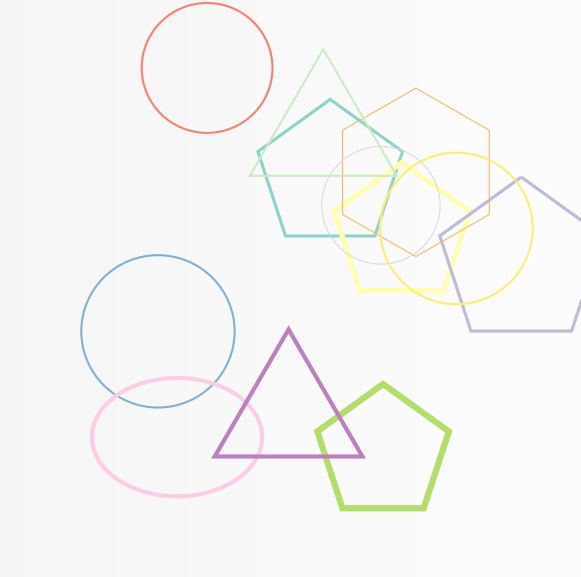[{"shape": "pentagon", "thickness": 1.5, "radius": 0.65, "center": [0.568, 0.696]}, {"shape": "pentagon", "thickness": 2.5, "radius": 0.61, "center": [0.691, 0.595]}, {"shape": "pentagon", "thickness": 1.5, "radius": 0.74, "center": [0.897, 0.545]}, {"shape": "circle", "thickness": 1, "radius": 0.56, "center": [0.356, 0.881]}, {"shape": "circle", "thickness": 1, "radius": 0.66, "center": [0.272, 0.425]}, {"shape": "hexagon", "thickness": 0.5, "radius": 0.73, "center": [0.715, 0.701]}, {"shape": "pentagon", "thickness": 3, "radius": 0.59, "center": [0.659, 0.215]}, {"shape": "oval", "thickness": 2, "radius": 0.73, "center": [0.305, 0.242]}, {"shape": "circle", "thickness": 0.5, "radius": 0.51, "center": [0.655, 0.644]}, {"shape": "triangle", "thickness": 2, "radius": 0.73, "center": [0.496, 0.282]}, {"shape": "triangle", "thickness": 1, "radius": 0.73, "center": [0.556, 0.768]}, {"shape": "circle", "thickness": 1, "radius": 0.66, "center": [0.785, 0.604]}]